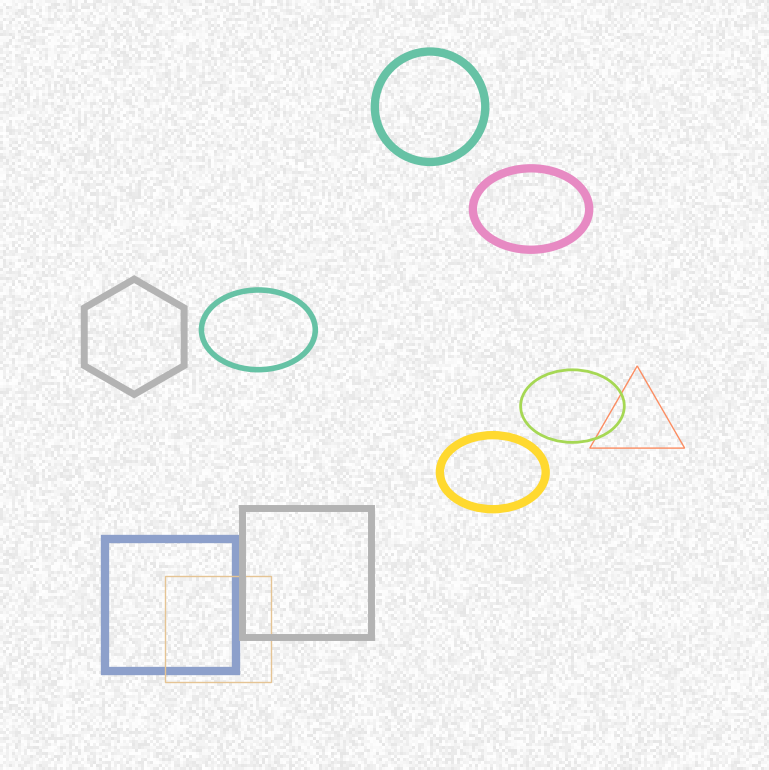[{"shape": "oval", "thickness": 2, "radius": 0.37, "center": [0.336, 0.572]}, {"shape": "circle", "thickness": 3, "radius": 0.36, "center": [0.558, 0.861]}, {"shape": "triangle", "thickness": 0.5, "radius": 0.36, "center": [0.828, 0.454]}, {"shape": "square", "thickness": 3, "radius": 0.43, "center": [0.222, 0.214]}, {"shape": "oval", "thickness": 3, "radius": 0.38, "center": [0.69, 0.729]}, {"shape": "oval", "thickness": 1, "radius": 0.34, "center": [0.743, 0.473]}, {"shape": "oval", "thickness": 3, "radius": 0.34, "center": [0.64, 0.387]}, {"shape": "square", "thickness": 0.5, "radius": 0.34, "center": [0.283, 0.184]}, {"shape": "hexagon", "thickness": 2.5, "radius": 0.37, "center": [0.174, 0.563]}, {"shape": "square", "thickness": 2.5, "radius": 0.42, "center": [0.398, 0.257]}]